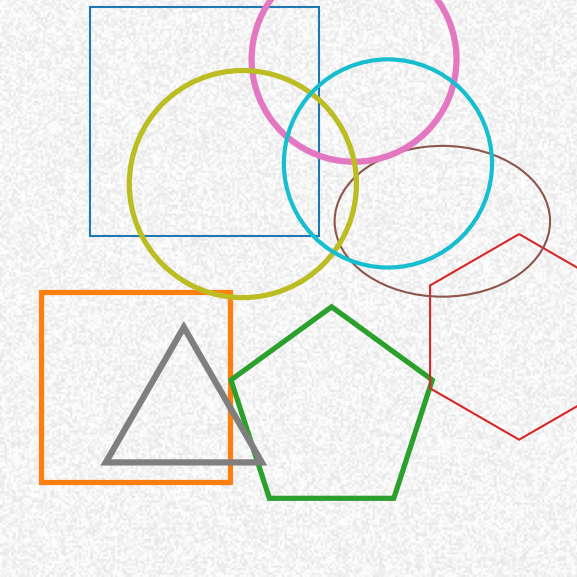[{"shape": "square", "thickness": 1, "radius": 0.99, "center": [0.354, 0.789]}, {"shape": "square", "thickness": 2.5, "radius": 0.82, "center": [0.235, 0.329]}, {"shape": "pentagon", "thickness": 2.5, "radius": 0.92, "center": [0.574, 0.285]}, {"shape": "hexagon", "thickness": 1, "radius": 0.89, "center": [0.899, 0.416]}, {"shape": "oval", "thickness": 1, "radius": 0.93, "center": [0.766, 0.616]}, {"shape": "circle", "thickness": 3, "radius": 0.89, "center": [0.613, 0.896]}, {"shape": "triangle", "thickness": 3, "radius": 0.78, "center": [0.318, 0.276]}, {"shape": "circle", "thickness": 2.5, "radius": 0.98, "center": [0.421, 0.68]}, {"shape": "circle", "thickness": 2, "radius": 0.9, "center": [0.672, 0.716]}]